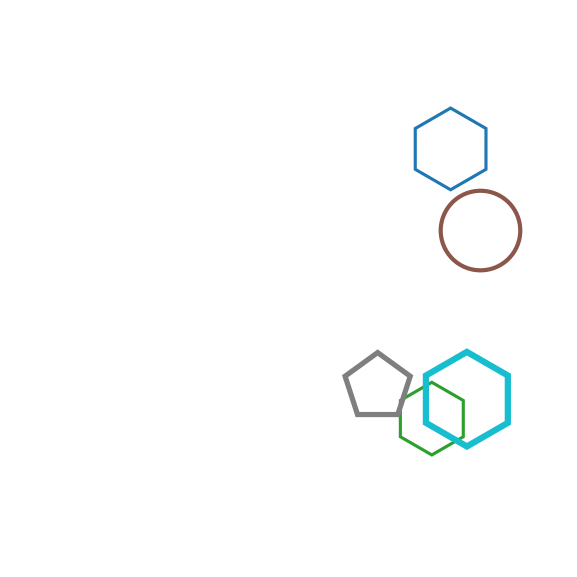[{"shape": "hexagon", "thickness": 1.5, "radius": 0.35, "center": [0.78, 0.741]}, {"shape": "hexagon", "thickness": 1.5, "radius": 0.31, "center": [0.748, 0.274]}, {"shape": "circle", "thickness": 2, "radius": 0.34, "center": [0.832, 0.6]}, {"shape": "pentagon", "thickness": 2.5, "radius": 0.3, "center": [0.654, 0.329]}, {"shape": "hexagon", "thickness": 3, "radius": 0.41, "center": [0.808, 0.308]}]